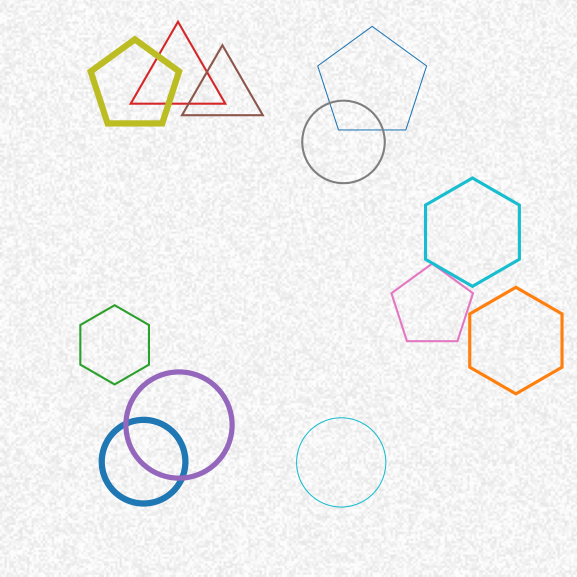[{"shape": "circle", "thickness": 3, "radius": 0.36, "center": [0.249, 0.2]}, {"shape": "pentagon", "thickness": 0.5, "radius": 0.5, "center": [0.644, 0.854]}, {"shape": "hexagon", "thickness": 1.5, "radius": 0.46, "center": [0.893, 0.409]}, {"shape": "hexagon", "thickness": 1, "radius": 0.34, "center": [0.199, 0.402]}, {"shape": "triangle", "thickness": 1, "radius": 0.47, "center": [0.308, 0.867]}, {"shape": "circle", "thickness": 2.5, "radius": 0.46, "center": [0.31, 0.263]}, {"shape": "triangle", "thickness": 1, "radius": 0.4, "center": [0.385, 0.84]}, {"shape": "pentagon", "thickness": 1, "radius": 0.37, "center": [0.748, 0.468]}, {"shape": "circle", "thickness": 1, "radius": 0.36, "center": [0.595, 0.753]}, {"shape": "pentagon", "thickness": 3, "radius": 0.4, "center": [0.234, 0.851]}, {"shape": "circle", "thickness": 0.5, "radius": 0.39, "center": [0.591, 0.198]}, {"shape": "hexagon", "thickness": 1.5, "radius": 0.47, "center": [0.818, 0.597]}]